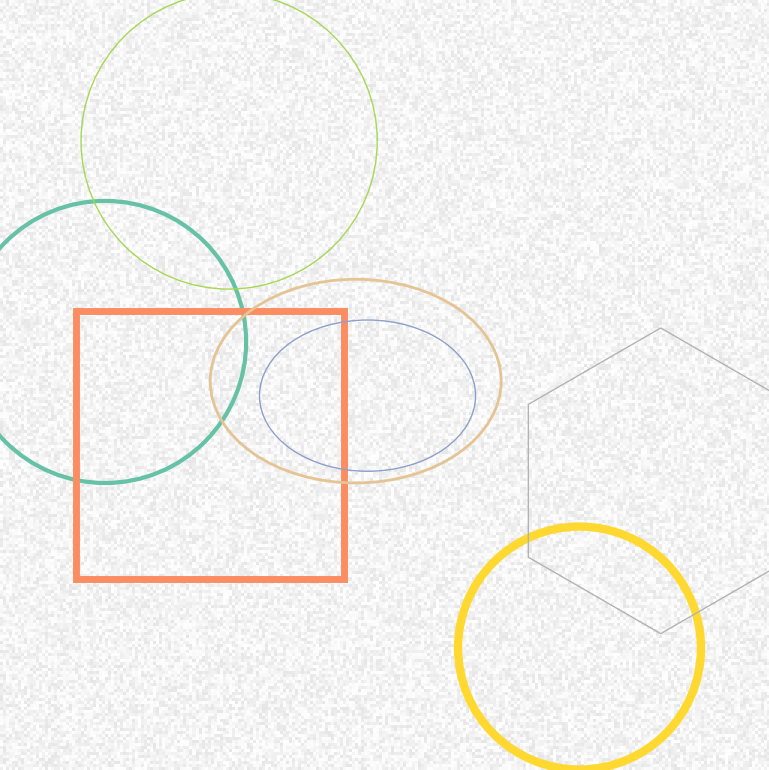[{"shape": "circle", "thickness": 1.5, "radius": 0.92, "center": [0.136, 0.556]}, {"shape": "square", "thickness": 2.5, "radius": 0.87, "center": [0.273, 0.423]}, {"shape": "oval", "thickness": 0.5, "radius": 0.7, "center": [0.477, 0.486]}, {"shape": "circle", "thickness": 0.5, "radius": 0.96, "center": [0.298, 0.817]}, {"shape": "circle", "thickness": 3, "radius": 0.79, "center": [0.753, 0.158]}, {"shape": "oval", "thickness": 1, "radius": 0.94, "center": [0.462, 0.505]}, {"shape": "hexagon", "thickness": 0.5, "radius": 0.99, "center": [0.858, 0.376]}]